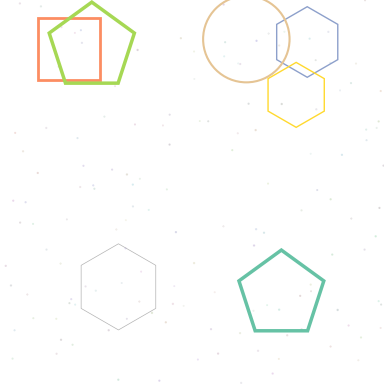[{"shape": "pentagon", "thickness": 2.5, "radius": 0.58, "center": [0.731, 0.235]}, {"shape": "square", "thickness": 2, "radius": 0.4, "center": [0.179, 0.873]}, {"shape": "hexagon", "thickness": 1, "radius": 0.46, "center": [0.798, 0.891]}, {"shape": "pentagon", "thickness": 2.5, "radius": 0.58, "center": [0.238, 0.878]}, {"shape": "hexagon", "thickness": 1, "radius": 0.42, "center": [0.769, 0.754]}, {"shape": "circle", "thickness": 1.5, "radius": 0.56, "center": [0.64, 0.898]}, {"shape": "hexagon", "thickness": 0.5, "radius": 0.56, "center": [0.308, 0.255]}]